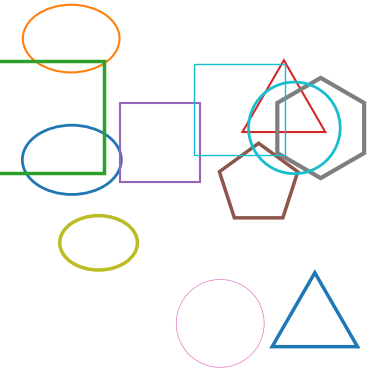[{"shape": "triangle", "thickness": 2.5, "radius": 0.64, "center": [0.818, 0.164]}, {"shape": "oval", "thickness": 2, "radius": 0.64, "center": [0.186, 0.585]}, {"shape": "oval", "thickness": 1.5, "radius": 0.63, "center": [0.185, 0.9]}, {"shape": "square", "thickness": 2.5, "radius": 0.73, "center": [0.125, 0.695]}, {"shape": "triangle", "thickness": 1.5, "radius": 0.62, "center": [0.737, 0.719]}, {"shape": "square", "thickness": 1.5, "radius": 0.52, "center": [0.416, 0.63]}, {"shape": "pentagon", "thickness": 2.5, "radius": 0.54, "center": [0.672, 0.521]}, {"shape": "circle", "thickness": 0.5, "radius": 0.57, "center": [0.572, 0.16]}, {"shape": "hexagon", "thickness": 3, "radius": 0.65, "center": [0.833, 0.668]}, {"shape": "oval", "thickness": 2.5, "radius": 0.5, "center": [0.256, 0.369]}, {"shape": "circle", "thickness": 2, "radius": 0.59, "center": [0.765, 0.668]}, {"shape": "square", "thickness": 1, "radius": 0.59, "center": [0.621, 0.715]}]